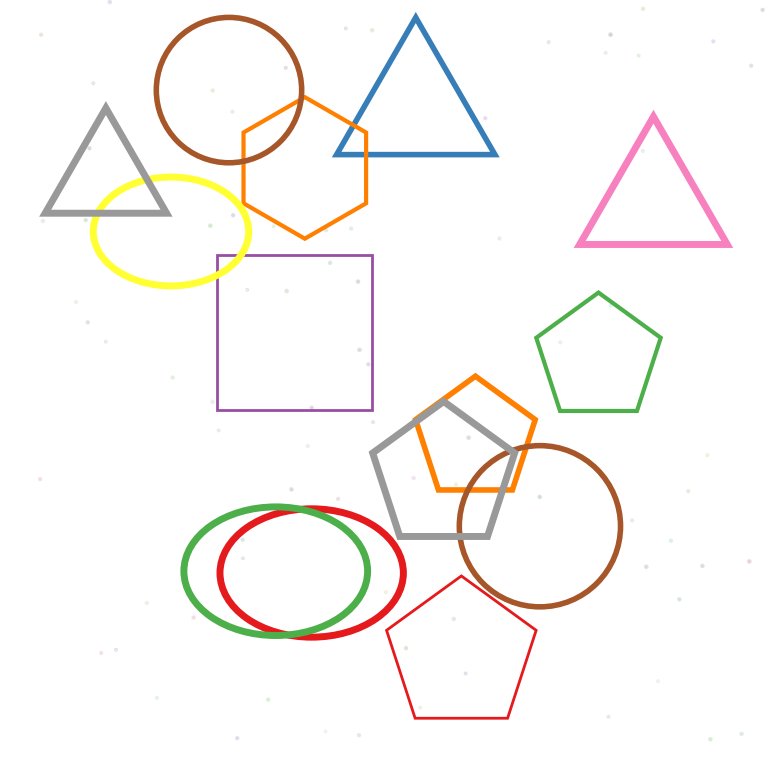[{"shape": "pentagon", "thickness": 1, "radius": 0.51, "center": [0.599, 0.15]}, {"shape": "oval", "thickness": 2.5, "radius": 0.6, "center": [0.405, 0.256]}, {"shape": "triangle", "thickness": 2, "radius": 0.59, "center": [0.54, 0.859]}, {"shape": "oval", "thickness": 2.5, "radius": 0.6, "center": [0.358, 0.258]}, {"shape": "pentagon", "thickness": 1.5, "radius": 0.42, "center": [0.777, 0.535]}, {"shape": "square", "thickness": 1, "radius": 0.5, "center": [0.382, 0.568]}, {"shape": "pentagon", "thickness": 2, "radius": 0.41, "center": [0.617, 0.43]}, {"shape": "hexagon", "thickness": 1.5, "radius": 0.46, "center": [0.396, 0.782]}, {"shape": "oval", "thickness": 2.5, "radius": 0.5, "center": [0.222, 0.699]}, {"shape": "circle", "thickness": 2, "radius": 0.52, "center": [0.701, 0.317]}, {"shape": "circle", "thickness": 2, "radius": 0.47, "center": [0.297, 0.883]}, {"shape": "triangle", "thickness": 2.5, "radius": 0.55, "center": [0.849, 0.738]}, {"shape": "pentagon", "thickness": 2.5, "radius": 0.48, "center": [0.576, 0.382]}, {"shape": "triangle", "thickness": 2.5, "radius": 0.46, "center": [0.137, 0.769]}]